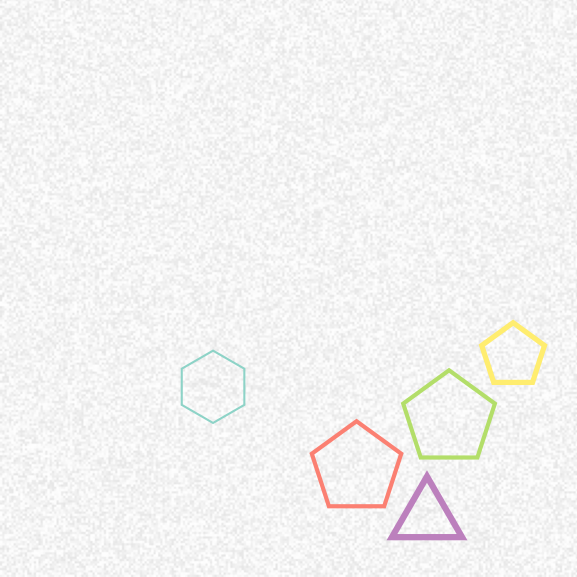[{"shape": "hexagon", "thickness": 1, "radius": 0.31, "center": [0.369, 0.329]}, {"shape": "pentagon", "thickness": 2, "radius": 0.41, "center": [0.617, 0.188]}, {"shape": "pentagon", "thickness": 2, "radius": 0.42, "center": [0.778, 0.274]}, {"shape": "triangle", "thickness": 3, "radius": 0.35, "center": [0.739, 0.104]}, {"shape": "pentagon", "thickness": 2.5, "radius": 0.29, "center": [0.889, 0.383]}]